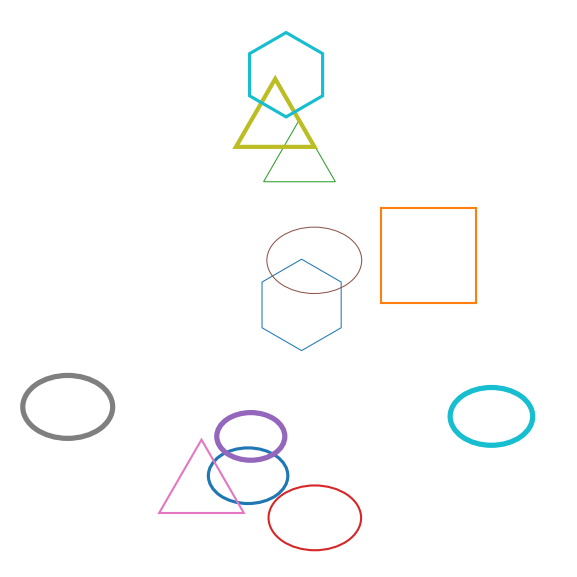[{"shape": "oval", "thickness": 1.5, "radius": 0.34, "center": [0.43, 0.175]}, {"shape": "hexagon", "thickness": 0.5, "radius": 0.4, "center": [0.522, 0.471]}, {"shape": "square", "thickness": 1, "radius": 0.41, "center": [0.743, 0.556]}, {"shape": "triangle", "thickness": 0.5, "radius": 0.36, "center": [0.519, 0.72]}, {"shape": "oval", "thickness": 1, "radius": 0.4, "center": [0.545, 0.102]}, {"shape": "oval", "thickness": 2.5, "radius": 0.29, "center": [0.434, 0.243]}, {"shape": "oval", "thickness": 0.5, "radius": 0.41, "center": [0.544, 0.548]}, {"shape": "triangle", "thickness": 1, "radius": 0.42, "center": [0.349, 0.153]}, {"shape": "oval", "thickness": 2.5, "radius": 0.39, "center": [0.117, 0.295]}, {"shape": "triangle", "thickness": 2, "radius": 0.39, "center": [0.477, 0.784]}, {"shape": "oval", "thickness": 2.5, "radius": 0.36, "center": [0.851, 0.278]}, {"shape": "hexagon", "thickness": 1.5, "radius": 0.37, "center": [0.495, 0.87]}]